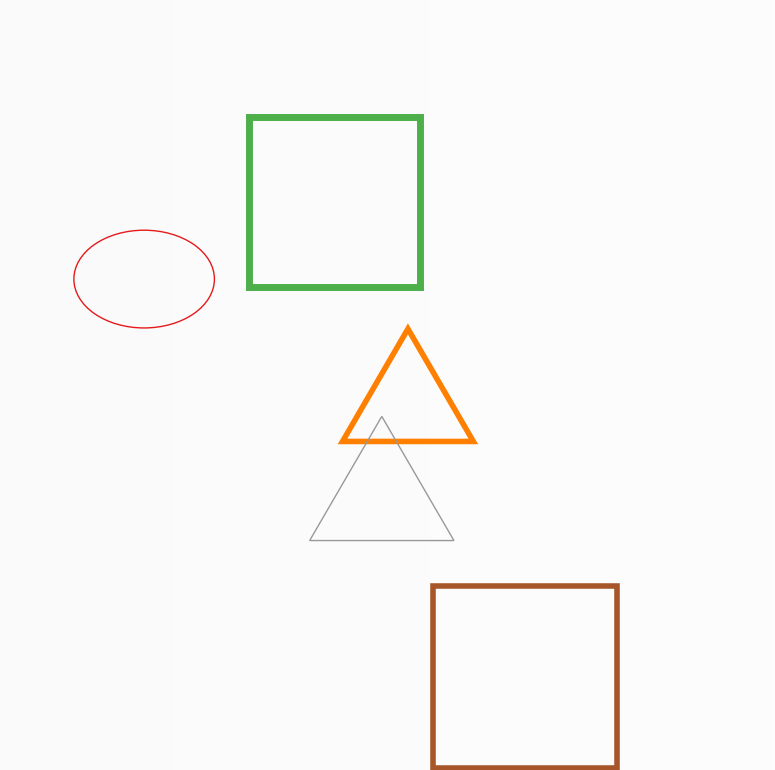[{"shape": "oval", "thickness": 0.5, "radius": 0.45, "center": [0.186, 0.638]}, {"shape": "square", "thickness": 2.5, "radius": 0.55, "center": [0.432, 0.738]}, {"shape": "triangle", "thickness": 2, "radius": 0.49, "center": [0.526, 0.475]}, {"shape": "square", "thickness": 2, "radius": 0.59, "center": [0.677, 0.12]}, {"shape": "triangle", "thickness": 0.5, "radius": 0.54, "center": [0.493, 0.352]}]